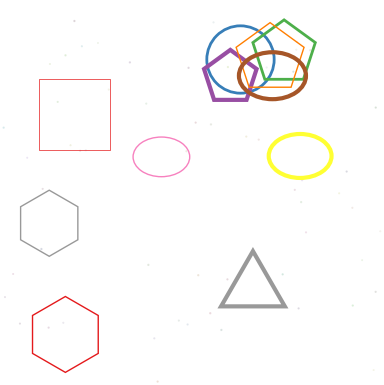[{"shape": "square", "thickness": 0.5, "radius": 0.46, "center": [0.193, 0.703]}, {"shape": "hexagon", "thickness": 1, "radius": 0.49, "center": [0.17, 0.131]}, {"shape": "circle", "thickness": 2, "radius": 0.44, "center": [0.625, 0.845]}, {"shape": "pentagon", "thickness": 2, "radius": 0.43, "center": [0.738, 0.863]}, {"shape": "pentagon", "thickness": 3, "radius": 0.36, "center": [0.598, 0.799]}, {"shape": "pentagon", "thickness": 1, "radius": 0.46, "center": [0.702, 0.848]}, {"shape": "oval", "thickness": 3, "radius": 0.41, "center": [0.78, 0.595]}, {"shape": "oval", "thickness": 3, "radius": 0.44, "center": [0.708, 0.803]}, {"shape": "oval", "thickness": 1, "radius": 0.37, "center": [0.419, 0.593]}, {"shape": "triangle", "thickness": 3, "radius": 0.48, "center": [0.657, 0.252]}, {"shape": "hexagon", "thickness": 1, "radius": 0.43, "center": [0.128, 0.42]}]